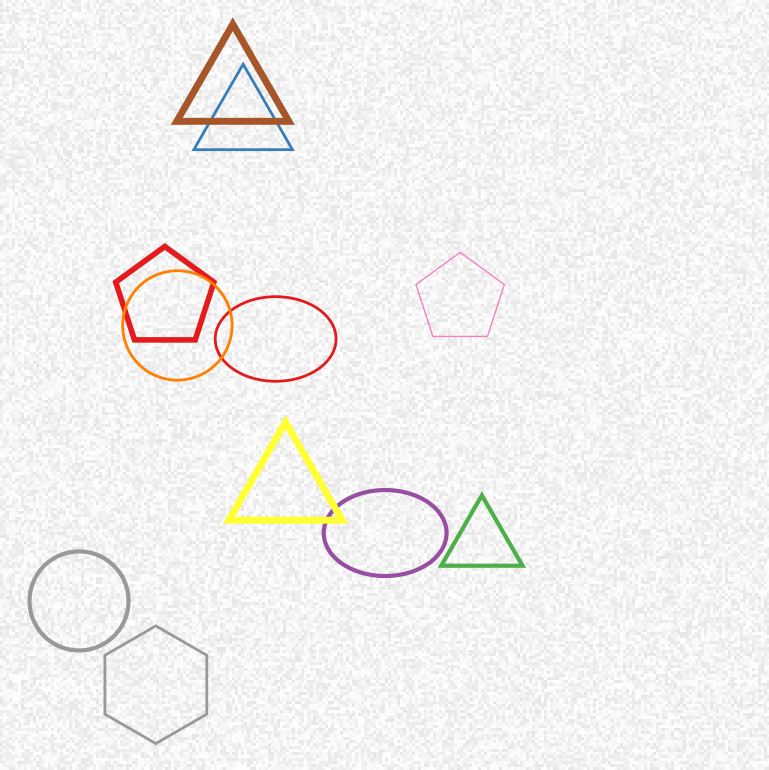[{"shape": "oval", "thickness": 1, "radius": 0.39, "center": [0.358, 0.56]}, {"shape": "pentagon", "thickness": 2, "radius": 0.34, "center": [0.214, 0.613]}, {"shape": "triangle", "thickness": 1, "radius": 0.37, "center": [0.316, 0.843]}, {"shape": "triangle", "thickness": 1.5, "radius": 0.3, "center": [0.626, 0.296]}, {"shape": "oval", "thickness": 1.5, "radius": 0.4, "center": [0.5, 0.308]}, {"shape": "circle", "thickness": 1, "radius": 0.36, "center": [0.23, 0.577]}, {"shape": "triangle", "thickness": 2.5, "radius": 0.42, "center": [0.371, 0.367]}, {"shape": "triangle", "thickness": 2.5, "radius": 0.42, "center": [0.302, 0.884]}, {"shape": "pentagon", "thickness": 0.5, "radius": 0.3, "center": [0.598, 0.612]}, {"shape": "circle", "thickness": 1.5, "radius": 0.32, "center": [0.103, 0.22]}, {"shape": "hexagon", "thickness": 1, "radius": 0.38, "center": [0.202, 0.111]}]